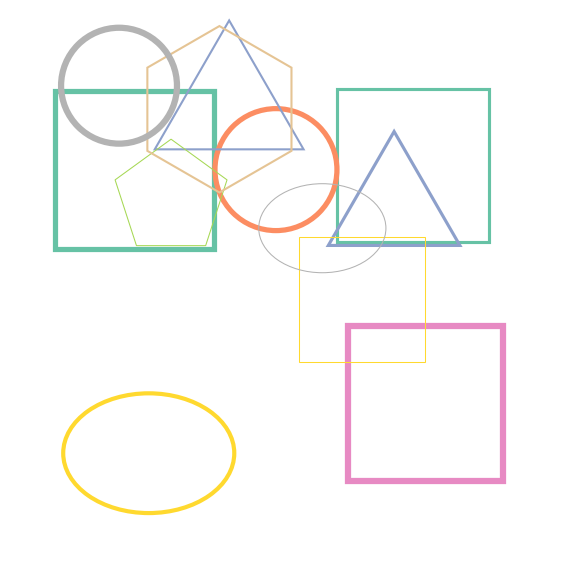[{"shape": "square", "thickness": 1.5, "radius": 0.66, "center": [0.715, 0.712]}, {"shape": "square", "thickness": 2.5, "radius": 0.69, "center": [0.234, 0.705]}, {"shape": "circle", "thickness": 2.5, "radius": 0.53, "center": [0.478, 0.705]}, {"shape": "triangle", "thickness": 1.5, "radius": 0.66, "center": [0.682, 0.64]}, {"shape": "triangle", "thickness": 1, "radius": 0.74, "center": [0.397, 0.815]}, {"shape": "square", "thickness": 3, "radius": 0.67, "center": [0.737, 0.301]}, {"shape": "pentagon", "thickness": 0.5, "radius": 0.51, "center": [0.296, 0.656]}, {"shape": "square", "thickness": 0.5, "radius": 0.54, "center": [0.627, 0.481]}, {"shape": "oval", "thickness": 2, "radius": 0.74, "center": [0.258, 0.214]}, {"shape": "hexagon", "thickness": 1, "radius": 0.72, "center": [0.38, 0.81]}, {"shape": "oval", "thickness": 0.5, "radius": 0.55, "center": [0.558, 0.604]}, {"shape": "circle", "thickness": 3, "radius": 0.5, "center": [0.206, 0.851]}]